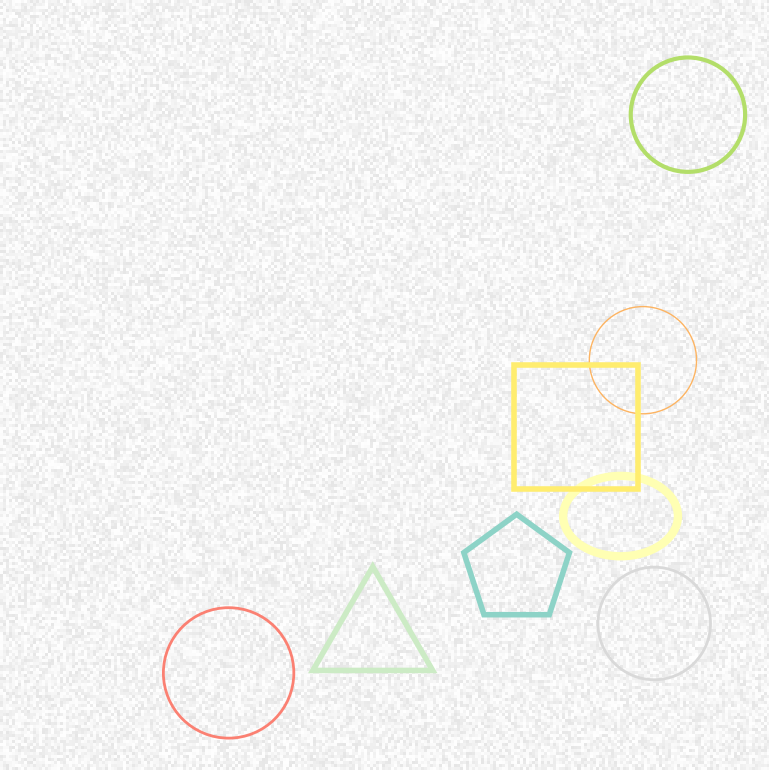[{"shape": "pentagon", "thickness": 2, "radius": 0.36, "center": [0.671, 0.26]}, {"shape": "oval", "thickness": 3, "radius": 0.37, "center": [0.806, 0.33]}, {"shape": "circle", "thickness": 1, "radius": 0.42, "center": [0.297, 0.126]}, {"shape": "circle", "thickness": 0.5, "radius": 0.35, "center": [0.835, 0.532]}, {"shape": "circle", "thickness": 1.5, "radius": 0.37, "center": [0.893, 0.851]}, {"shape": "circle", "thickness": 1, "radius": 0.37, "center": [0.85, 0.19]}, {"shape": "triangle", "thickness": 2, "radius": 0.45, "center": [0.484, 0.174]}, {"shape": "square", "thickness": 2, "radius": 0.4, "center": [0.748, 0.446]}]